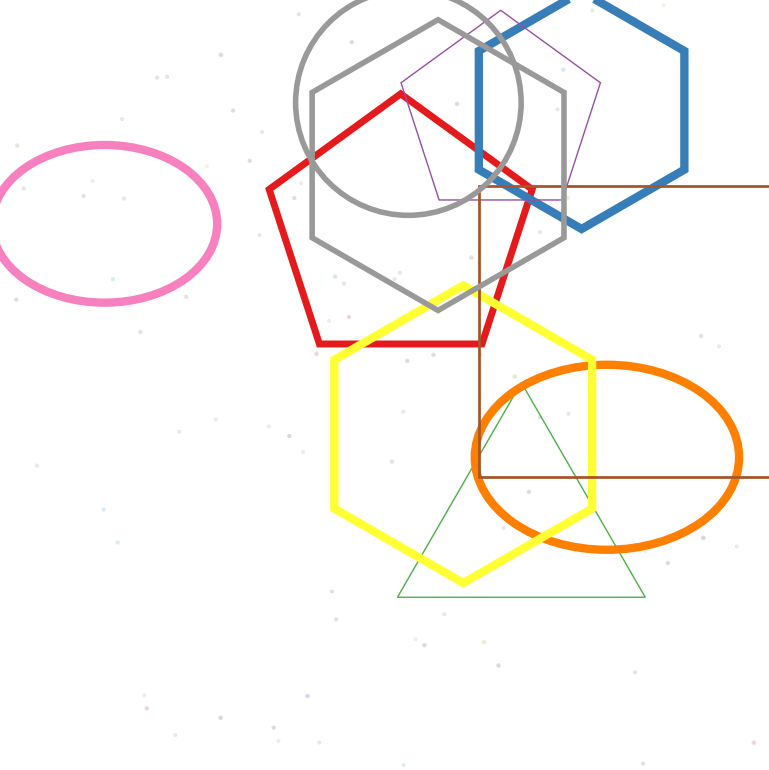[{"shape": "pentagon", "thickness": 2.5, "radius": 0.9, "center": [0.52, 0.699]}, {"shape": "hexagon", "thickness": 3, "radius": 0.77, "center": [0.755, 0.857]}, {"shape": "triangle", "thickness": 0.5, "radius": 0.93, "center": [0.677, 0.317]}, {"shape": "pentagon", "thickness": 0.5, "radius": 0.68, "center": [0.65, 0.85]}, {"shape": "oval", "thickness": 3, "radius": 0.86, "center": [0.788, 0.406]}, {"shape": "hexagon", "thickness": 3, "radius": 0.97, "center": [0.602, 0.436]}, {"shape": "square", "thickness": 1, "radius": 0.94, "center": [0.811, 0.569]}, {"shape": "oval", "thickness": 3, "radius": 0.73, "center": [0.136, 0.709]}, {"shape": "circle", "thickness": 2, "radius": 0.73, "center": [0.53, 0.867]}, {"shape": "hexagon", "thickness": 2, "radius": 0.94, "center": [0.569, 0.786]}]